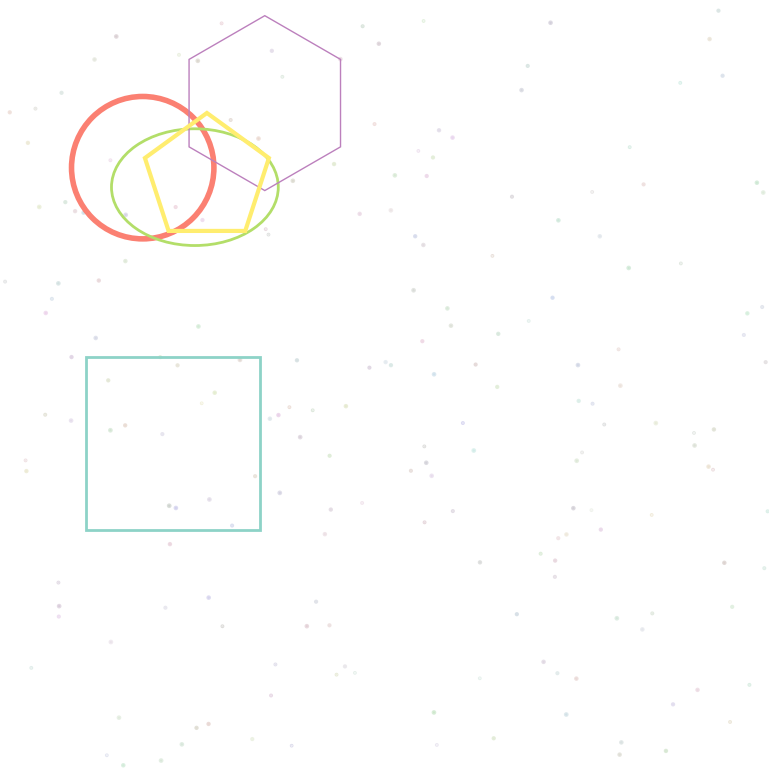[{"shape": "square", "thickness": 1, "radius": 0.56, "center": [0.225, 0.424]}, {"shape": "circle", "thickness": 2, "radius": 0.46, "center": [0.185, 0.782]}, {"shape": "oval", "thickness": 1, "radius": 0.54, "center": [0.253, 0.757]}, {"shape": "hexagon", "thickness": 0.5, "radius": 0.57, "center": [0.344, 0.866]}, {"shape": "pentagon", "thickness": 1.5, "radius": 0.42, "center": [0.269, 0.769]}]